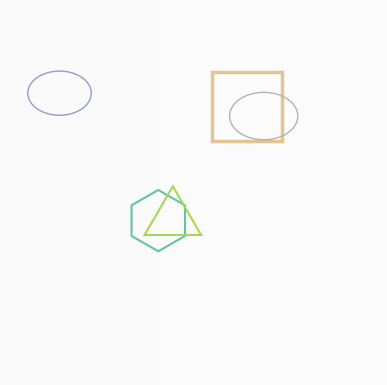[{"shape": "hexagon", "thickness": 1.5, "radius": 0.4, "center": [0.408, 0.427]}, {"shape": "oval", "thickness": 1, "radius": 0.41, "center": [0.154, 0.758]}, {"shape": "triangle", "thickness": 1.5, "radius": 0.42, "center": [0.446, 0.432]}, {"shape": "square", "thickness": 2.5, "radius": 0.45, "center": [0.638, 0.724]}, {"shape": "oval", "thickness": 1, "radius": 0.44, "center": [0.68, 0.699]}]